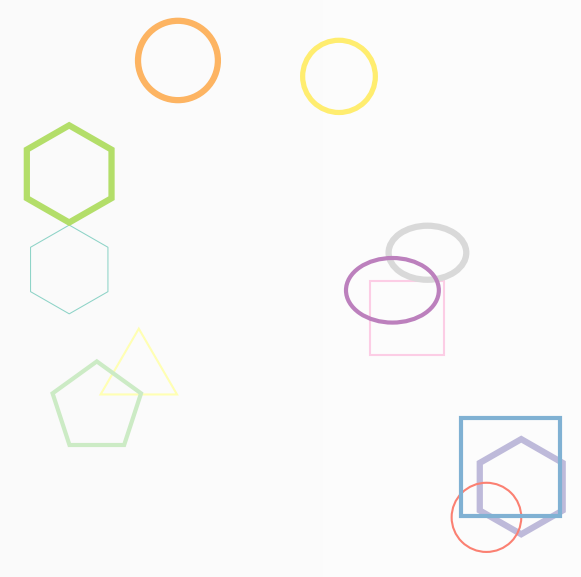[{"shape": "hexagon", "thickness": 0.5, "radius": 0.38, "center": [0.119, 0.533]}, {"shape": "triangle", "thickness": 1, "radius": 0.38, "center": [0.239, 0.354]}, {"shape": "hexagon", "thickness": 3, "radius": 0.41, "center": [0.897, 0.156]}, {"shape": "circle", "thickness": 1, "radius": 0.3, "center": [0.837, 0.103]}, {"shape": "square", "thickness": 2, "radius": 0.43, "center": [0.878, 0.191]}, {"shape": "circle", "thickness": 3, "radius": 0.34, "center": [0.306, 0.894]}, {"shape": "hexagon", "thickness": 3, "radius": 0.42, "center": [0.119, 0.698]}, {"shape": "square", "thickness": 1, "radius": 0.32, "center": [0.7, 0.449]}, {"shape": "oval", "thickness": 3, "radius": 0.33, "center": [0.735, 0.562]}, {"shape": "oval", "thickness": 2, "radius": 0.4, "center": [0.675, 0.496]}, {"shape": "pentagon", "thickness": 2, "radius": 0.4, "center": [0.167, 0.293]}, {"shape": "circle", "thickness": 2.5, "radius": 0.31, "center": [0.583, 0.867]}]